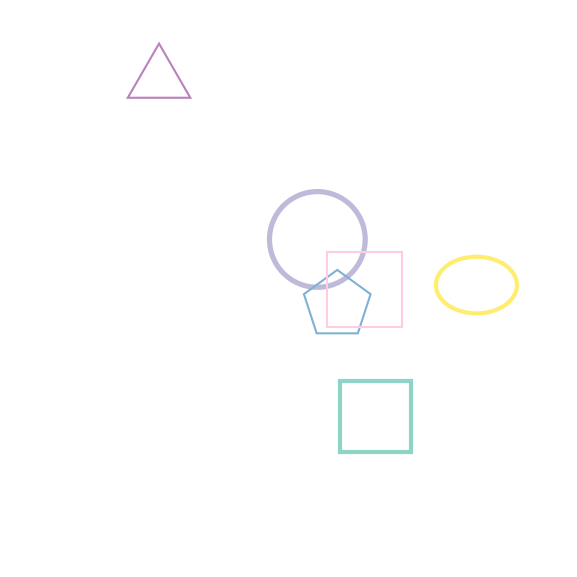[{"shape": "square", "thickness": 2, "radius": 0.3, "center": [0.65, 0.278]}, {"shape": "circle", "thickness": 2.5, "radius": 0.41, "center": [0.55, 0.584]}, {"shape": "pentagon", "thickness": 1, "radius": 0.3, "center": [0.584, 0.471]}, {"shape": "square", "thickness": 1, "radius": 0.33, "center": [0.632, 0.498]}, {"shape": "triangle", "thickness": 1, "radius": 0.31, "center": [0.275, 0.861]}, {"shape": "oval", "thickness": 2, "radius": 0.35, "center": [0.825, 0.506]}]